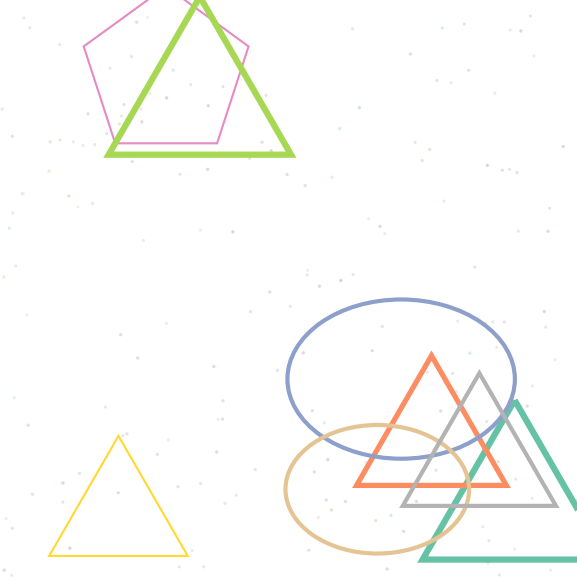[{"shape": "triangle", "thickness": 3, "radius": 0.92, "center": [0.891, 0.122]}, {"shape": "triangle", "thickness": 2.5, "radius": 0.75, "center": [0.747, 0.233]}, {"shape": "oval", "thickness": 2, "radius": 0.98, "center": [0.695, 0.343]}, {"shape": "pentagon", "thickness": 1, "radius": 0.75, "center": [0.288, 0.872]}, {"shape": "triangle", "thickness": 3, "radius": 0.91, "center": [0.346, 0.822]}, {"shape": "triangle", "thickness": 1, "radius": 0.69, "center": [0.205, 0.106]}, {"shape": "oval", "thickness": 2, "radius": 0.8, "center": [0.653, 0.152]}, {"shape": "triangle", "thickness": 2, "radius": 0.77, "center": [0.83, 0.2]}]